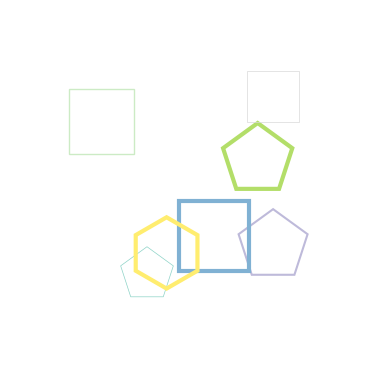[{"shape": "pentagon", "thickness": 0.5, "radius": 0.36, "center": [0.382, 0.287]}, {"shape": "pentagon", "thickness": 1.5, "radius": 0.47, "center": [0.709, 0.363]}, {"shape": "square", "thickness": 3, "radius": 0.46, "center": [0.555, 0.387]}, {"shape": "pentagon", "thickness": 3, "radius": 0.47, "center": [0.669, 0.586]}, {"shape": "square", "thickness": 0.5, "radius": 0.33, "center": [0.709, 0.749]}, {"shape": "square", "thickness": 1, "radius": 0.42, "center": [0.263, 0.686]}, {"shape": "hexagon", "thickness": 3, "radius": 0.46, "center": [0.433, 0.343]}]